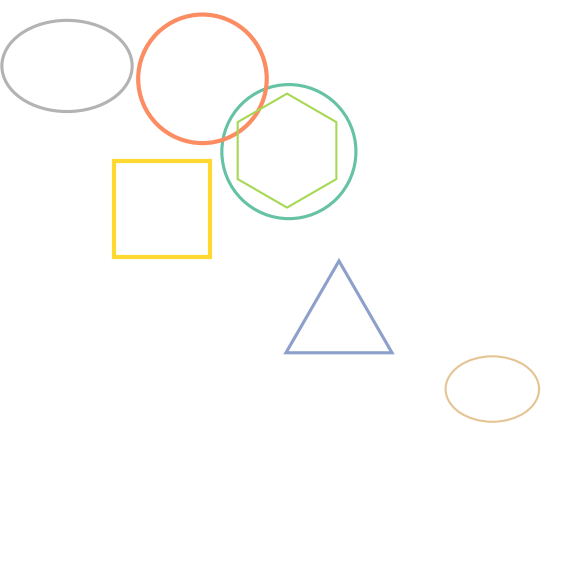[{"shape": "circle", "thickness": 1.5, "radius": 0.58, "center": [0.5, 0.737]}, {"shape": "circle", "thickness": 2, "radius": 0.56, "center": [0.351, 0.863]}, {"shape": "triangle", "thickness": 1.5, "radius": 0.53, "center": [0.587, 0.441]}, {"shape": "hexagon", "thickness": 1, "radius": 0.49, "center": [0.497, 0.738]}, {"shape": "square", "thickness": 2, "radius": 0.41, "center": [0.281, 0.637]}, {"shape": "oval", "thickness": 1, "radius": 0.4, "center": [0.853, 0.325]}, {"shape": "oval", "thickness": 1.5, "radius": 0.56, "center": [0.116, 0.885]}]